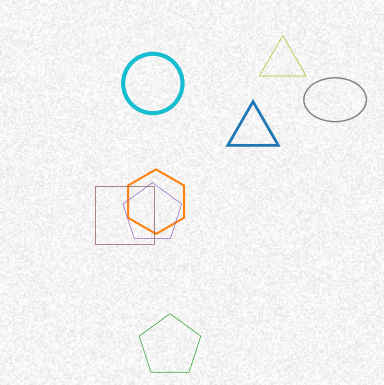[{"shape": "triangle", "thickness": 2, "radius": 0.38, "center": [0.657, 0.66]}, {"shape": "hexagon", "thickness": 1.5, "radius": 0.42, "center": [0.405, 0.476]}, {"shape": "pentagon", "thickness": 0.5, "radius": 0.42, "center": [0.442, 0.101]}, {"shape": "pentagon", "thickness": 0.5, "radius": 0.4, "center": [0.396, 0.445]}, {"shape": "square", "thickness": 0.5, "radius": 0.38, "center": [0.324, 0.441]}, {"shape": "oval", "thickness": 1, "radius": 0.41, "center": [0.87, 0.741]}, {"shape": "triangle", "thickness": 0.5, "radius": 0.35, "center": [0.735, 0.838]}, {"shape": "circle", "thickness": 3, "radius": 0.39, "center": [0.397, 0.783]}]